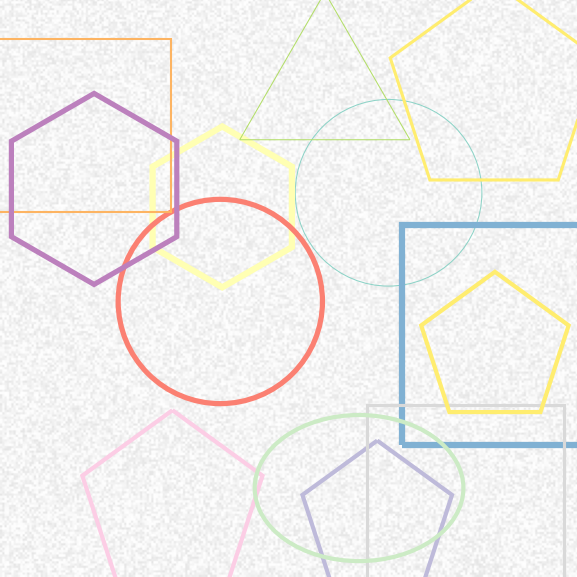[{"shape": "circle", "thickness": 0.5, "radius": 0.81, "center": [0.673, 0.665]}, {"shape": "hexagon", "thickness": 3, "radius": 0.7, "center": [0.385, 0.641]}, {"shape": "pentagon", "thickness": 2, "radius": 0.68, "center": [0.653, 0.1]}, {"shape": "circle", "thickness": 2.5, "radius": 0.88, "center": [0.381, 0.477]}, {"shape": "square", "thickness": 3, "radius": 0.95, "center": [0.886, 0.418]}, {"shape": "square", "thickness": 1, "radius": 0.75, "center": [0.146, 0.782]}, {"shape": "triangle", "thickness": 0.5, "radius": 0.85, "center": [0.562, 0.842]}, {"shape": "pentagon", "thickness": 2, "radius": 0.82, "center": [0.299, 0.125]}, {"shape": "square", "thickness": 1.5, "radius": 0.85, "center": [0.806, 0.128]}, {"shape": "hexagon", "thickness": 2.5, "radius": 0.83, "center": [0.163, 0.672]}, {"shape": "oval", "thickness": 2, "radius": 0.9, "center": [0.622, 0.154]}, {"shape": "pentagon", "thickness": 1.5, "radius": 0.95, "center": [0.856, 0.84]}, {"shape": "pentagon", "thickness": 2, "radius": 0.67, "center": [0.857, 0.394]}]